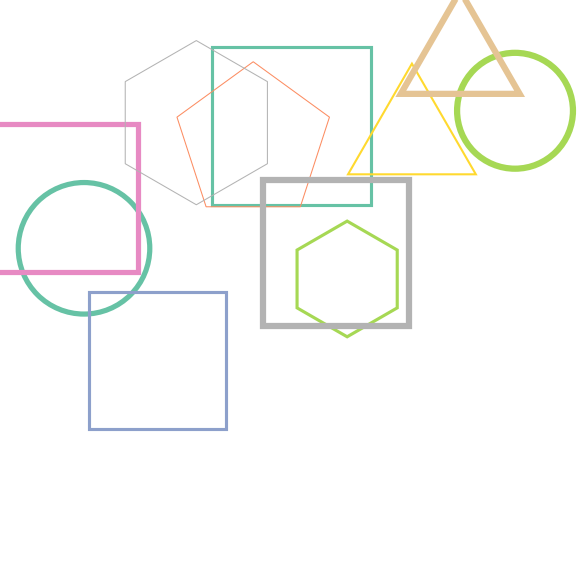[{"shape": "circle", "thickness": 2.5, "radius": 0.57, "center": [0.145, 0.569]}, {"shape": "square", "thickness": 1.5, "radius": 0.69, "center": [0.505, 0.781]}, {"shape": "pentagon", "thickness": 0.5, "radius": 0.69, "center": [0.438, 0.753]}, {"shape": "square", "thickness": 1.5, "radius": 0.59, "center": [0.274, 0.375]}, {"shape": "square", "thickness": 2.5, "radius": 0.64, "center": [0.112, 0.656]}, {"shape": "circle", "thickness": 3, "radius": 0.5, "center": [0.892, 0.807]}, {"shape": "hexagon", "thickness": 1.5, "radius": 0.5, "center": [0.601, 0.516]}, {"shape": "triangle", "thickness": 1, "radius": 0.64, "center": [0.713, 0.761]}, {"shape": "triangle", "thickness": 3, "radius": 0.59, "center": [0.797, 0.896]}, {"shape": "square", "thickness": 3, "radius": 0.63, "center": [0.581, 0.562]}, {"shape": "hexagon", "thickness": 0.5, "radius": 0.71, "center": [0.34, 0.787]}]